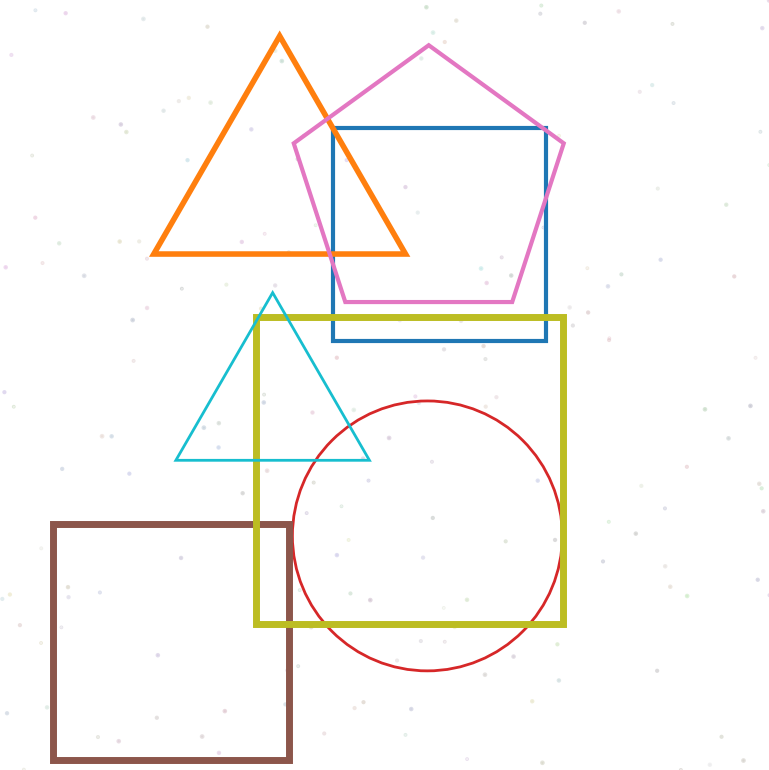[{"shape": "square", "thickness": 1.5, "radius": 0.69, "center": [0.571, 0.696]}, {"shape": "triangle", "thickness": 2, "radius": 0.94, "center": [0.363, 0.764]}, {"shape": "circle", "thickness": 1, "radius": 0.88, "center": [0.555, 0.304]}, {"shape": "square", "thickness": 2.5, "radius": 0.77, "center": [0.222, 0.166]}, {"shape": "pentagon", "thickness": 1.5, "radius": 0.92, "center": [0.557, 0.757]}, {"shape": "square", "thickness": 2.5, "radius": 1.0, "center": [0.532, 0.389]}, {"shape": "triangle", "thickness": 1, "radius": 0.73, "center": [0.354, 0.475]}]